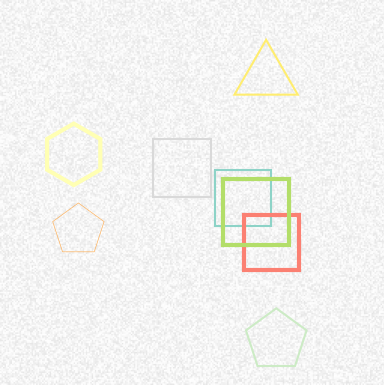[{"shape": "square", "thickness": 1.5, "radius": 0.37, "center": [0.631, 0.485]}, {"shape": "hexagon", "thickness": 3, "radius": 0.4, "center": [0.191, 0.599]}, {"shape": "square", "thickness": 3, "radius": 0.36, "center": [0.705, 0.371]}, {"shape": "pentagon", "thickness": 0.5, "radius": 0.35, "center": [0.204, 0.403]}, {"shape": "square", "thickness": 3, "radius": 0.43, "center": [0.665, 0.449]}, {"shape": "square", "thickness": 1.5, "radius": 0.38, "center": [0.472, 0.563]}, {"shape": "pentagon", "thickness": 1.5, "radius": 0.41, "center": [0.718, 0.116]}, {"shape": "triangle", "thickness": 1.5, "radius": 0.47, "center": [0.691, 0.802]}]